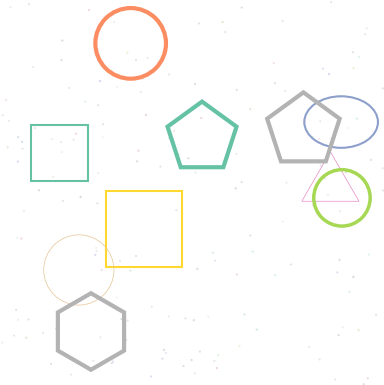[{"shape": "square", "thickness": 1.5, "radius": 0.37, "center": [0.154, 0.603]}, {"shape": "pentagon", "thickness": 3, "radius": 0.47, "center": [0.525, 0.642]}, {"shape": "circle", "thickness": 3, "radius": 0.46, "center": [0.339, 0.887]}, {"shape": "oval", "thickness": 1.5, "radius": 0.48, "center": [0.886, 0.683]}, {"shape": "triangle", "thickness": 0.5, "radius": 0.43, "center": [0.858, 0.52]}, {"shape": "circle", "thickness": 2.5, "radius": 0.37, "center": [0.888, 0.486]}, {"shape": "square", "thickness": 1.5, "radius": 0.5, "center": [0.375, 0.405]}, {"shape": "circle", "thickness": 0.5, "radius": 0.46, "center": [0.205, 0.299]}, {"shape": "hexagon", "thickness": 3, "radius": 0.5, "center": [0.236, 0.139]}, {"shape": "pentagon", "thickness": 3, "radius": 0.5, "center": [0.788, 0.661]}]